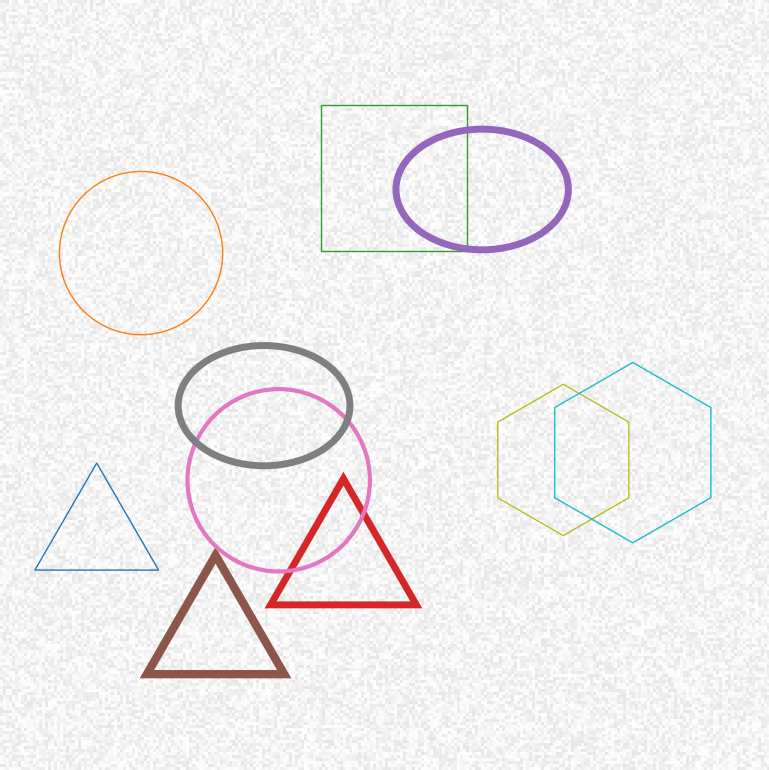[{"shape": "triangle", "thickness": 0.5, "radius": 0.46, "center": [0.126, 0.306]}, {"shape": "circle", "thickness": 0.5, "radius": 0.53, "center": [0.183, 0.671]}, {"shape": "square", "thickness": 0.5, "radius": 0.47, "center": [0.511, 0.769]}, {"shape": "triangle", "thickness": 2.5, "radius": 0.55, "center": [0.446, 0.269]}, {"shape": "oval", "thickness": 2.5, "radius": 0.56, "center": [0.626, 0.754]}, {"shape": "triangle", "thickness": 3, "radius": 0.51, "center": [0.28, 0.176]}, {"shape": "circle", "thickness": 1.5, "radius": 0.59, "center": [0.362, 0.376]}, {"shape": "oval", "thickness": 2.5, "radius": 0.56, "center": [0.343, 0.473]}, {"shape": "hexagon", "thickness": 0.5, "radius": 0.49, "center": [0.732, 0.403]}, {"shape": "hexagon", "thickness": 0.5, "radius": 0.59, "center": [0.822, 0.412]}]